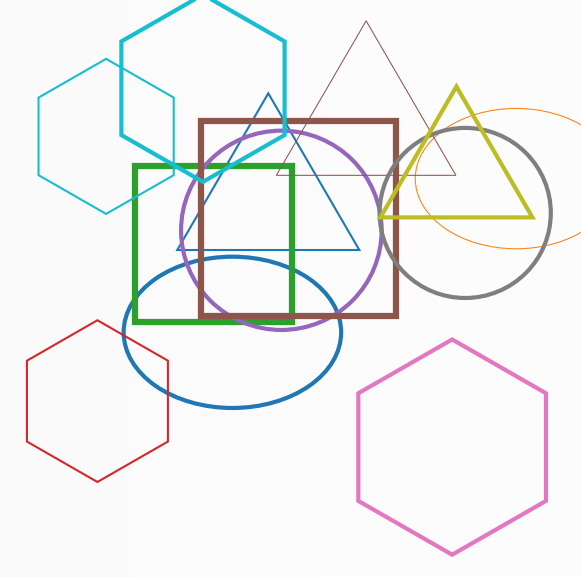[{"shape": "oval", "thickness": 2, "radius": 0.94, "center": [0.4, 0.424]}, {"shape": "triangle", "thickness": 1, "radius": 0.9, "center": [0.462, 0.657]}, {"shape": "oval", "thickness": 0.5, "radius": 0.87, "center": [0.888, 0.69]}, {"shape": "square", "thickness": 3, "radius": 0.68, "center": [0.367, 0.577]}, {"shape": "hexagon", "thickness": 1, "radius": 0.7, "center": [0.168, 0.305]}, {"shape": "circle", "thickness": 2, "radius": 0.86, "center": [0.484, 0.6]}, {"shape": "triangle", "thickness": 0.5, "radius": 0.89, "center": [0.63, 0.785]}, {"shape": "square", "thickness": 3, "radius": 0.84, "center": [0.513, 0.621]}, {"shape": "hexagon", "thickness": 2, "radius": 0.93, "center": [0.778, 0.225]}, {"shape": "circle", "thickness": 2, "radius": 0.74, "center": [0.8, 0.63]}, {"shape": "triangle", "thickness": 2, "radius": 0.76, "center": [0.785, 0.698]}, {"shape": "hexagon", "thickness": 2, "radius": 0.81, "center": [0.349, 0.846]}, {"shape": "hexagon", "thickness": 1, "radius": 0.67, "center": [0.183, 0.763]}]